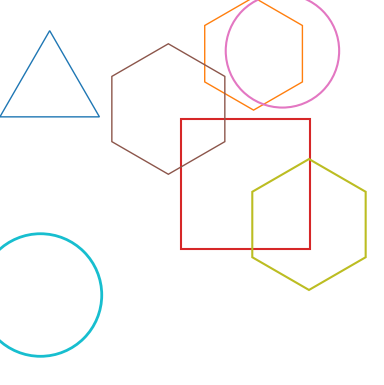[{"shape": "triangle", "thickness": 1, "radius": 0.75, "center": [0.129, 0.771]}, {"shape": "hexagon", "thickness": 1, "radius": 0.73, "center": [0.659, 0.86]}, {"shape": "square", "thickness": 1.5, "radius": 0.84, "center": [0.638, 0.523]}, {"shape": "hexagon", "thickness": 1, "radius": 0.85, "center": [0.437, 0.717]}, {"shape": "circle", "thickness": 1.5, "radius": 0.74, "center": [0.734, 0.868]}, {"shape": "hexagon", "thickness": 1.5, "radius": 0.85, "center": [0.803, 0.417]}, {"shape": "circle", "thickness": 2, "radius": 0.8, "center": [0.105, 0.234]}]